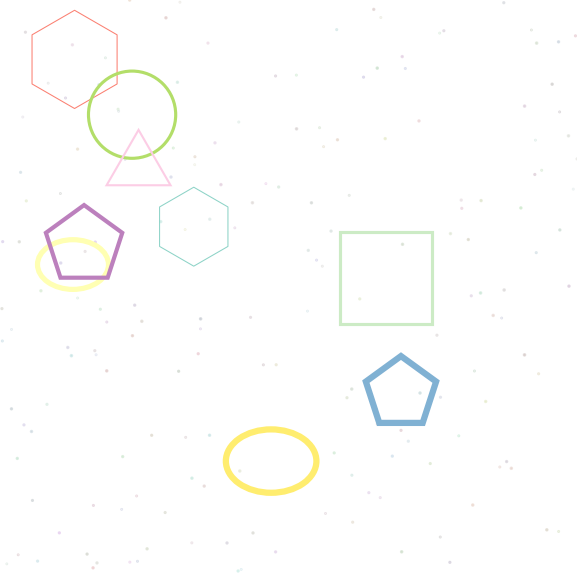[{"shape": "hexagon", "thickness": 0.5, "radius": 0.34, "center": [0.336, 0.607]}, {"shape": "oval", "thickness": 2.5, "radius": 0.31, "center": [0.126, 0.541]}, {"shape": "hexagon", "thickness": 0.5, "radius": 0.43, "center": [0.129, 0.896]}, {"shape": "pentagon", "thickness": 3, "radius": 0.32, "center": [0.694, 0.319]}, {"shape": "circle", "thickness": 1.5, "radius": 0.38, "center": [0.229, 0.801]}, {"shape": "triangle", "thickness": 1, "radius": 0.32, "center": [0.24, 0.71]}, {"shape": "pentagon", "thickness": 2, "radius": 0.35, "center": [0.146, 0.575]}, {"shape": "square", "thickness": 1.5, "radius": 0.4, "center": [0.669, 0.517]}, {"shape": "oval", "thickness": 3, "radius": 0.39, "center": [0.47, 0.201]}]